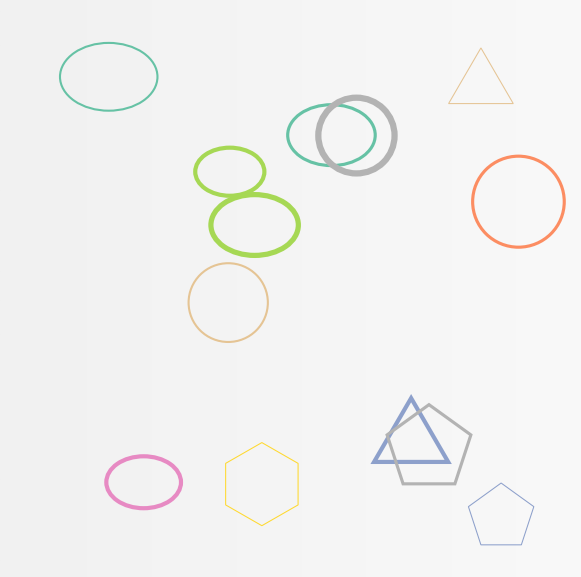[{"shape": "oval", "thickness": 1.5, "radius": 0.38, "center": [0.57, 0.765]}, {"shape": "oval", "thickness": 1, "radius": 0.42, "center": [0.187, 0.866]}, {"shape": "circle", "thickness": 1.5, "radius": 0.39, "center": [0.892, 0.65]}, {"shape": "triangle", "thickness": 2, "radius": 0.37, "center": [0.707, 0.236]}, {"shape": "pentagon", "thickness": 0.5, "radius": 0.3, "center": [0.862, 0.104]}, {"shape": "oval", "thickness": 2, "radius": 0.32, "center": [0.247, 0.164]}, {"shape": "oval", "thickness": 2.5, "radius": 0.38, "center": [0.438, 0.61]}, {"shape": "oval", "thickness": 2, "radius": 0.3, "center": [0.395, 0.702]}, {"shape": "hexagon", "thickness": 0.5, "radius": 0.36, "center": [0.451, 0.161]}, {"shape": "triangle", "thickness": 0.5, "radius": 0.32, "center": [0.827, 0.852]}, {"shape": "circle", "thickness": 1, "radius": 0.34, "center": [0.393, 0.475]}, {"shape": "pentagon", "thickness": 1.5, "radius": 0.38, "center": [0.738, 0.223]}, {"shape": "circle", "thickness": 3, "radius": 0.33, "center": [0.613, 0.764]}]